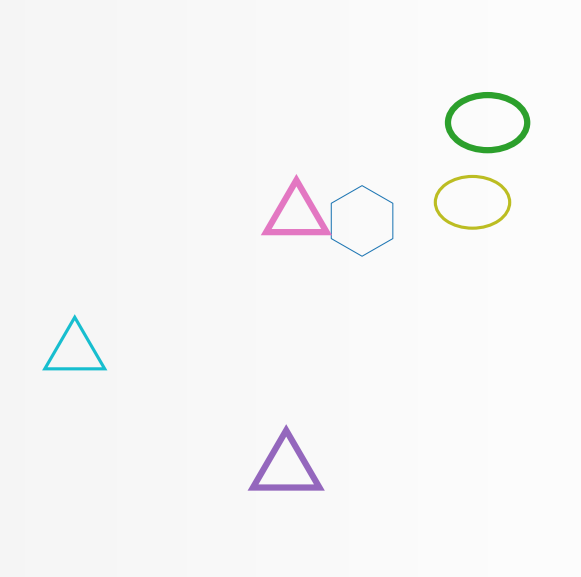[{"shape": "hexagon", "thickness": 0.5, "radius": 0.31, "center": [0.623, 0.617]}, {"shape": "oval", "thickness": 3, "radius": 0.34, "center": [0.839, 0.787]}, {"shape": "triangle", "thickness": 3, "radius": 0.33, "center": [0.492, 0.188]}, {"shape": "triangle", "thickness": 3, "radius": 0.3, "center": [0.51, 0.627]}, {"shape": "oval", "thickness": 1.5, "radius": 0.32, "center": [0.813, 0.649]}, {"shape": "triangle", "thickness": 1.5, "radius": 0.3, "center": [0.129, 0.39]}]